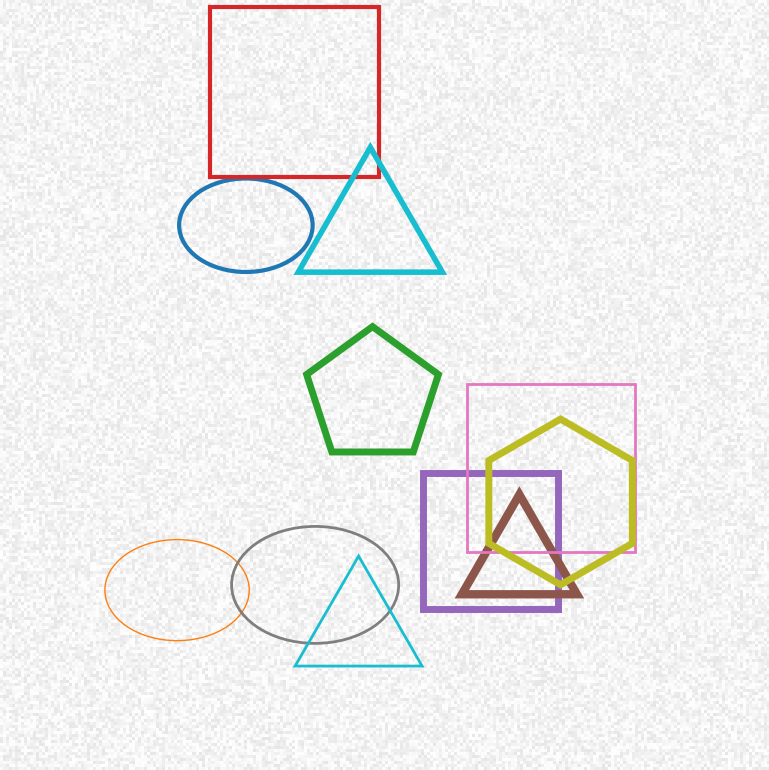[{"shape": "oval", "thickness": 1.5, "radius": 0.43, "center": [0.319, 0.707]}, {"shape": "oval", "thickness": 0.5, "radius": 0.47, "center": [0.23, 0.234]}, {"shape": "pentagon", "thickness": 2.5, "radius": 0.45, "center": [0.484, 0.486]}, {"shape": "square", "thickness": 1.5, "radius": 0.55, "center": [0.382, 0.88]}, {"shape": "square", "thickness": 2.5, "radius": 0.44, "center": [0.637, 0.297]}, {"shape": "triangle", "thickness": 3, "radius": 0.43, "center": [0.675, 0.271]}, {"shape": "square", "thickness": 1, "radius": 0.55, "center": [0.716, 0.392]}, {"shape": "oval", "thickness": 1, "radius": 0.54, "center": [0.409, 0.24]}, {"shape": "hexagon", "thickness": 2.5, "radius": 0.54, "center": [0.728, 0.348]}, {"shape": "triangle", "thickness": 2, "radius": 0.54, "center": [0.481, 0.701]}, {"shape": "triangle", "thickness": 1, "radius": 0.48, "center": [0.466, 0.183]}]